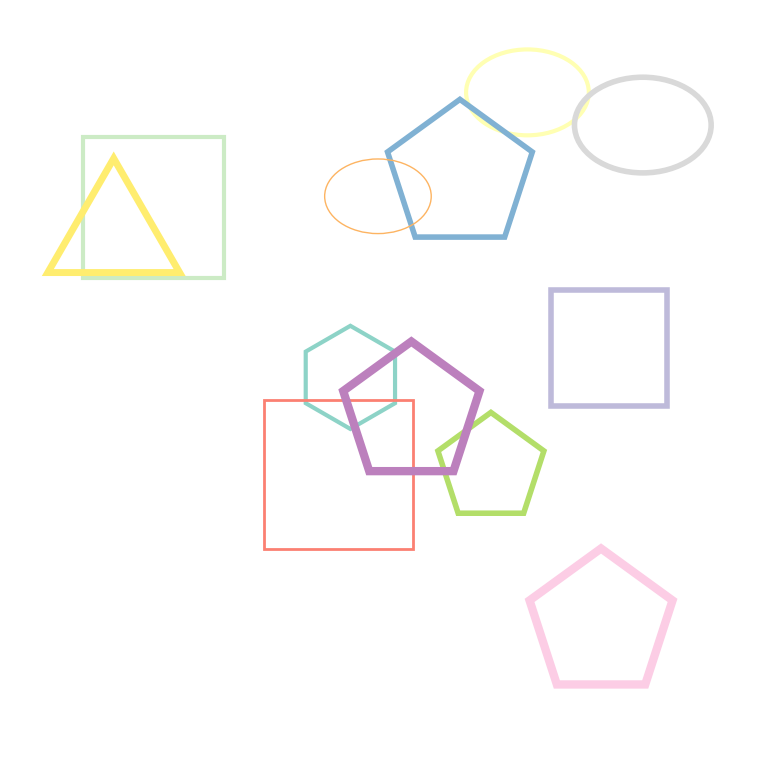[{"shape": "hexagon", "thickness": 1.5, "radius": 0.33, "center": [0.455, 0.51]}, {"shape": "oval", "thickness": 1.5, "radius": 0.4, "center": [0.685, 0.88]}, {"shape": "square", "thickness": 2, "radius": 0.38, "center": [0.791, 0.548]}, {"shape": "square", "thickness": 1, "radius": 0.48, "center": [0.44, 0.383]}, {"shape": "pentagon", "thickness": 2, "radius": 0.49, "center": [0.597, 0.772]}, {"shape": "oval", "thickness": 0.5, "radius": 0.35, "center": [0.491, 0.745]}, {"shape": "pentagon", "thickness": 2, "radius": 0.36, "center": [0.638, 0.392]}, {"shape": "pentagon", "thickness": 3, "radius": 0.49, "center": [0.781, 0.19]}, {"shape": "oval", "thickness": 2, "radius": 0.44, "center": [0.835, 0.838]}, {"shape": "pentagon", "thickness": 3, "radius": 0.47, "center": [0.534, 0.463]}, {"shape": "square", "thickness": 1.5, "radius": 0.46, "center": [0.2, 0.731]}, {"shape": "triangle", "thickness": 2.5, "radius": 0.49, "center": [0.148, 0.695]}]